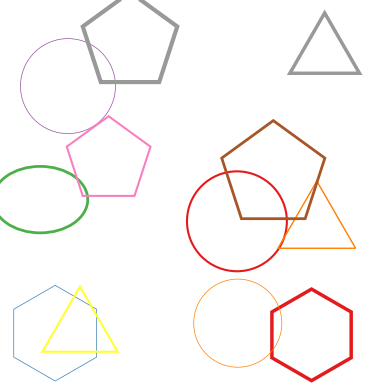[{"shape": "circle", "thickness": 1.5, "radius": 0.65, "center": [0.615, 0.425]}, {"shape": "hexagon", "thickness": 2.5, "radius": 0.59, "center": [0.809, 0.13]}, {"shape": "hexagon", "thickness": 0.5, "radius": 0.62, "center": [0.143, 0.135]}, {"shape": "oval", "thickness": 2, "radius": 0.62, "center": [0.105, 0.482]}, {"shape": "circle", "thickness": 0.5, "radius": 0.62, "center": [0.177, 0.776]}, {"shape": "triangle", "thickness": 1, "radius": 0.58, "center": [0.823, 0.413]}, {"shape": "circle", "thickness": 0.5, "radius": 0.57, "center": [0.618, 0.161]}, {"shape": "triangle", "thickness": 1.5, "radius": 0.56, "center": [0.208, 0.143]}, {"shape": "pentagon", "thickness": 2, "radius": 0.7, "center": [0.71, 0.546]}, {"shape": "pentagon", "thickness": 1.5, "radius": 0.57, "center": [0.282, 0.584]}, {"shape": "triangle", "thickness": 2.5, "radius": 0.52, "center": [0.843, 0.862]}, {"shape": "pentagon", "thickness": 3, "radius": 0.65, "center": [0.338, 0.891]}]